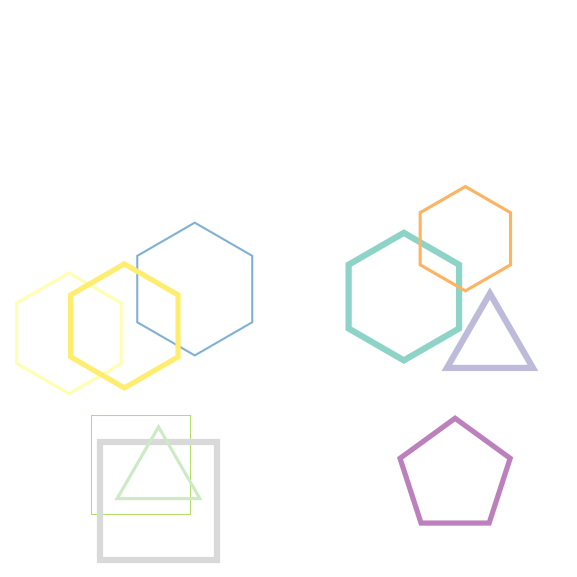[{"shape": "hexagon", "thickness": 3, "radius": 0.55, "center": [0.699, 0.486]}, {"shape": "hexagon", "thickness": 1.5, "radius": 0.52, "center": [0.119, 0.422]}, {"shape": "triangle", "thickness": 3, "radius": 0.43, "center": [0.848, 0.405]}, {"shape": "hexagon", "thickness": 1, "radius": 0.57, "center": [0.337, 0.499]}, {"shape": "hexagon", "thickness": 1.5, "radius": 0.45, "center": [0.806, 0.586]}, {"shape": "square", "thickness": 0.5, "radius": 0.43, "center": [0.243, 0.195]}, {"shape": "square", "thickness": 3, "radius": 0.51, "center": [0.275, 0.132]}, {"shape": "pentagon", "thickness": 2.5, "radius": 0.5, "center": [0.788, 0.175]}, {"shape": "triangle", "thickness": 1.5, "radius": 0.41, "center": [0.274, 0.177]}, {"shape": "hexagon", "thickness": 2.5, "radius": 0.54, "center": [0.215, 0.435]}]